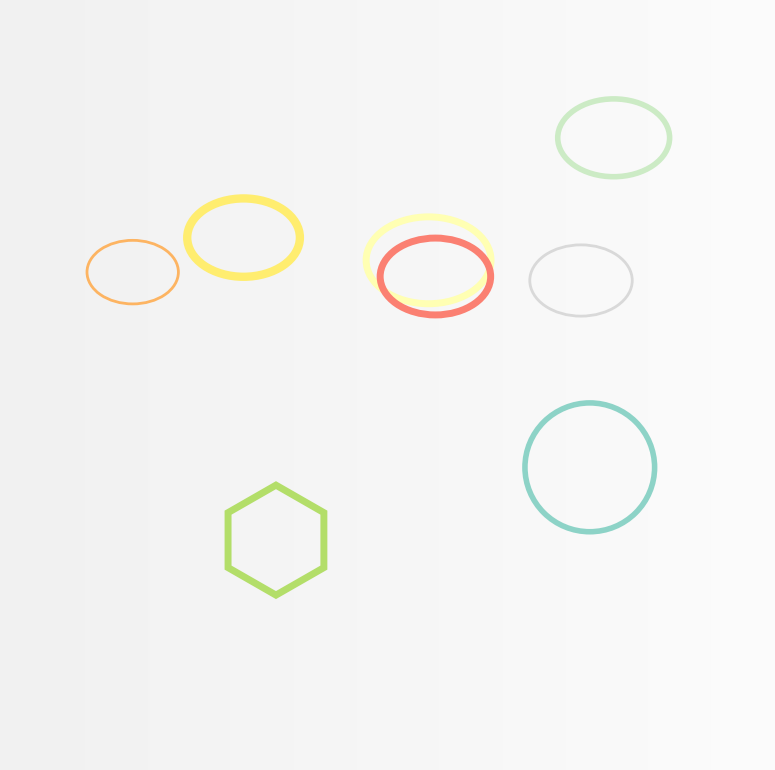[{"shape": "circle", "thickness": 2, "radius": 0.42, "center": [0.761, 0.393]}, {"shape": "oval", "thickness": 2.5, "radius": 0.4, "center": [0.553, 0.662]}, {"shape": "oval", "thickness": 2.5, "radius": 0.36, "center": [0.562, 0.641]}, {"shape": "oval", "thickness": 1, "radius": 0.29, "center": [0.171, 0.647]}, {"shape": "hexagon", "thickness": 2.5, "radius": 0.36, "center": [0.356, 0.299]}, {"shape": "oval", "thickness": 1, "radius": 0.33, "center": [0.75, 0.636]}, {"shape": "oval", "thickness": 2, "radius": 0.36, "center": [0.792, 0.821]}, {"shape": "oval", "thickness": 3, "radius": 0.36, "center": [0.314, 0.691]}]